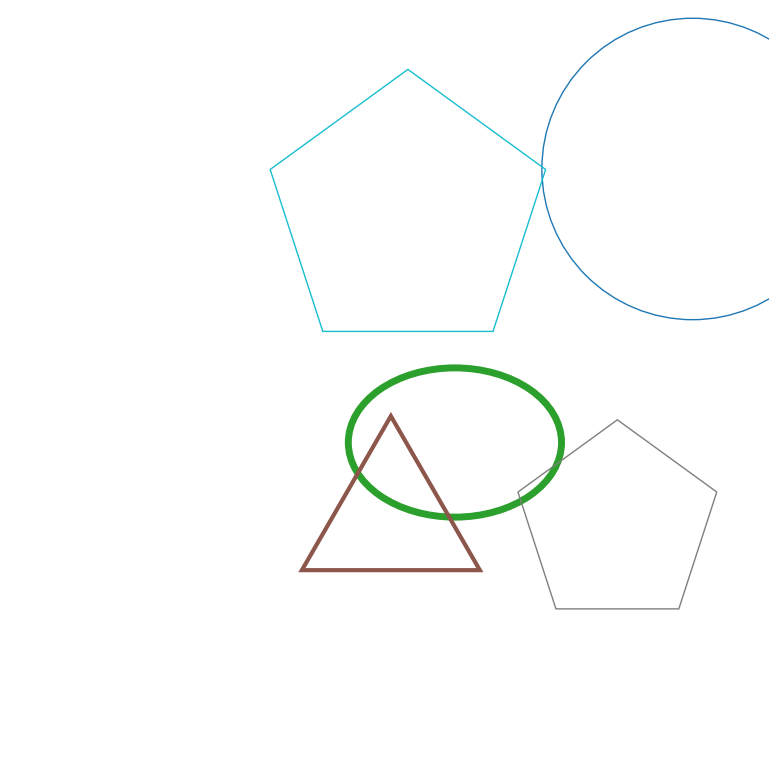[{"shape": "circle", "thickness": 0.5, "radius": 0.98, "center": [0.899, 0.781]}, {"shape": "oval", "thickness": 2.5, "radius": 0.69, "center": [0.591, 0.425]}, {"shape": "triangle", "thickness": 1.5, "radius": 0.67, "center": [0.508, 0.326]}, {"shape": "pentagon", "thickness": 0.5, "radius": 0.68, "center": [0.802, 0.319]}, {"shape": "pentagon", "thickness": 0.5, "radius": 0.94, "center": [0.53, 0.722]}]